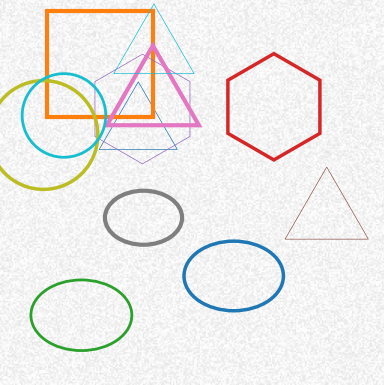[{"shape": "oval", "thickness": 2.5, "radius": 0.65, "center": [0.607, 0.283]}, {"shape": "triangle", "thickness": 0.5, "radius": 0.59, "center": [0.359, 0.67]}, {"shape": "square", "thickness": 3, "radius": 0.69, "center": [0.259, 0.834]}, {"shape": "oval", "thickness": 2, "radius": 0.66, "center": [0.211, 0.181]}, {"shape": "hexagon", "thickness": 2.5, "radius": 0.69, "center": [0.711, 0.723]}, {"shape": "hexagon", "thickness": 0.5, "radius": 0.71, "center": [0.37, 0.717]}, {"shape": "triangle", "thickness": 0.5, "radius": 0.62, "center": [0.849, 0.441]}, {"shape": "triangle", "thickness": 3, "radius": 0.69, "center": [0.397, 0.744]}, {"shape": "oval", "thickness": 3, "radius": 0.5, "center": [0.373, 0.434]}, {"shape": "circle", "thickness": 2.5, "radius": 0.71, "center": [0.113, 0.649]}, {"shape": "circle", "thickness": 2, "radius": 0.54, "center": [0.166, 0.7]}, {"shape": "triangle", "thickness": 0.5, "radius": 0.6, "center": [0.4, 0.869]}]